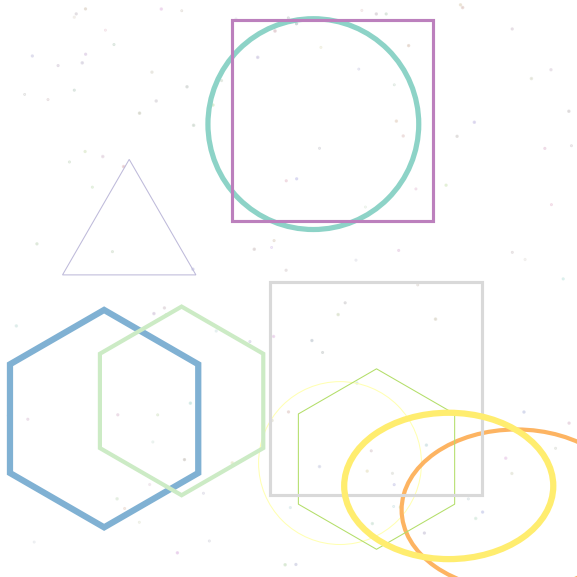[{"shape": "circle", "thickness": 2.5, "radius": 0.91, "center": [0.543, 0.784]}, {"shape": "circle", "thickness": 0.5, "radius": 0.71, "center": [0.589, 0.197]}, {"shape": "triangle", "thickness": 0.5, "radius": 0.67, "center": [0.224, 0.59]}, {"shape": "hexagon", "thickness": 3, "radius": 0.94, "center": [0.18, 0.274]}, {"shape": "oval", "thickness": 2, "radius": 0.99, "center": [0.894, 0.116]}, {"shape": "hexagon", "thickness": 0.5, "radius": 0.78, "center": [0.652, 0.204]}, {"shape": "square", "thickness": 1.5, "radius": 0.92, "center": [0.651, 0.326]}, {"shape": "square", "thickness": 1.5, "radius": 0.87, "center": [0.576, 0.791]}, {"shape": "hexagon", "thickness": 2, "radius": 0.82, "center": [0.314, 0.305]}, {"shape": "oval", "thickness": 3, "radius": 0.91, "center": [0.777, 0.158]}]